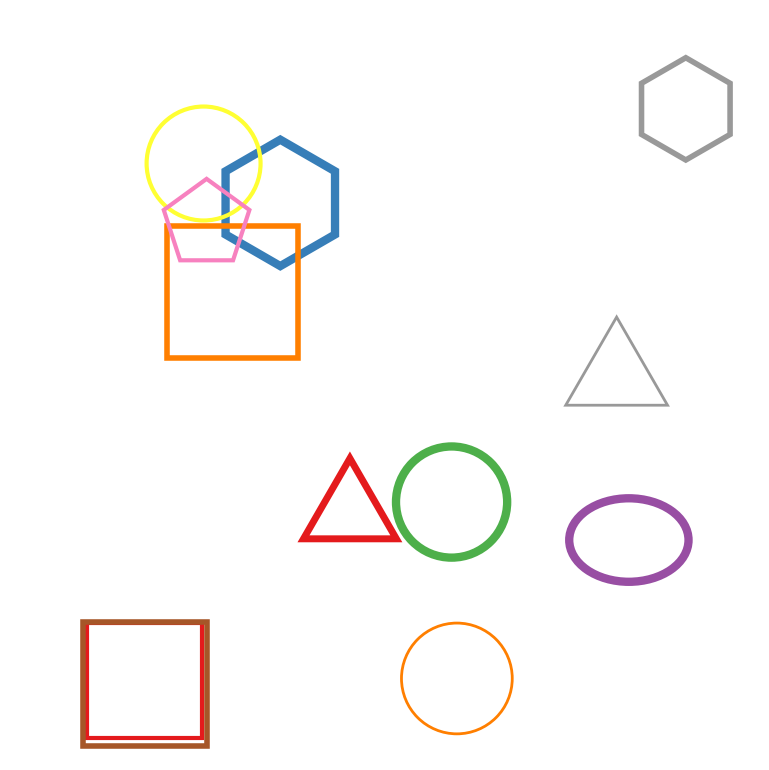[{"shape": "square", "thickness": 1.5, "radius": 0.37, "center": [0.187, 0.116]}, {"shape": "triangle", "thickness": 2.5, "radius": 0.35, "center": [0.454, 0.335]}, {"shape": "hexagon", "thickness": 3, "radius": 0.41, "center": [0.364, 0.737]}, {"shape": "circle", "thickness": 3, "radius": 0.36, "center": [0.586, 0.348]}, {"shape": "oval", "thickness": 3, "radius": 0.39, "center": [0.817, 0.299]}, {"shape": "circle", "thickness": 1, "radius": 0.36, "center": [0.593, 0.119]}, {"shape": "square", "thickness": 2, "radius": 0.43, "center": [0.302, 0.62]}, {"shape": "circle", "thickness": 1.5, "radius": 0.37, "center": [0.264, 0.788]}, {"shape": "square", "thickness": 2, "radius": 0.4, "center": [0.189, 0.112]}, {"shape": "pentagon", "thickness": 1.5, "radius": 0.29, "center": [0.268, 0.709]}, {"shape": "triangle", "thickness": 1, "radius": 0.38, "center": [0.801, 0.512]}, {"shape": "hexagon", "thickness": 2, "radius": 0.33, "center": [0.891, 0.859]}]